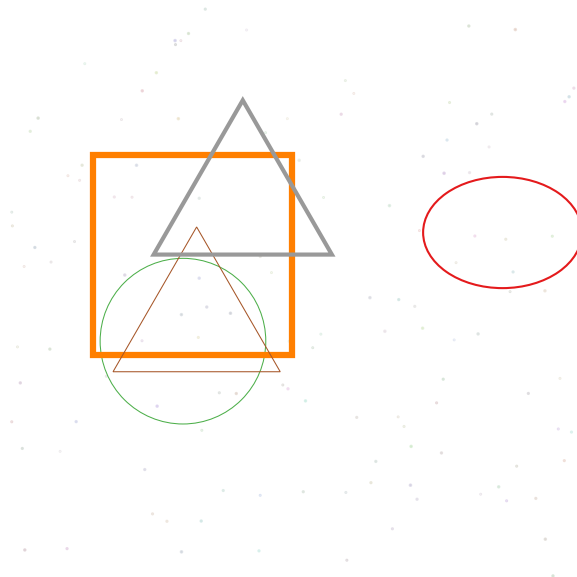[{"shape": "oval", "thickness": 1, "radius": 0.69, "center": [0.87, 0.597]}, {"shape": "circle", "thickness": 0.5, "radius": 0.72, "center": [0.317, 0.408]}, {"shape": "square", "thickness": 3, "radius": 0.86, "center": [0.334, 0.557]}, {"shape": "triangle", "thickness": 0.5, "radius": 0.84, "center": [0.34, 0.439]}, {"shape": "triangle", "thickness": 2, "radius": 0.89, "center": [0.42, 0.647]}]